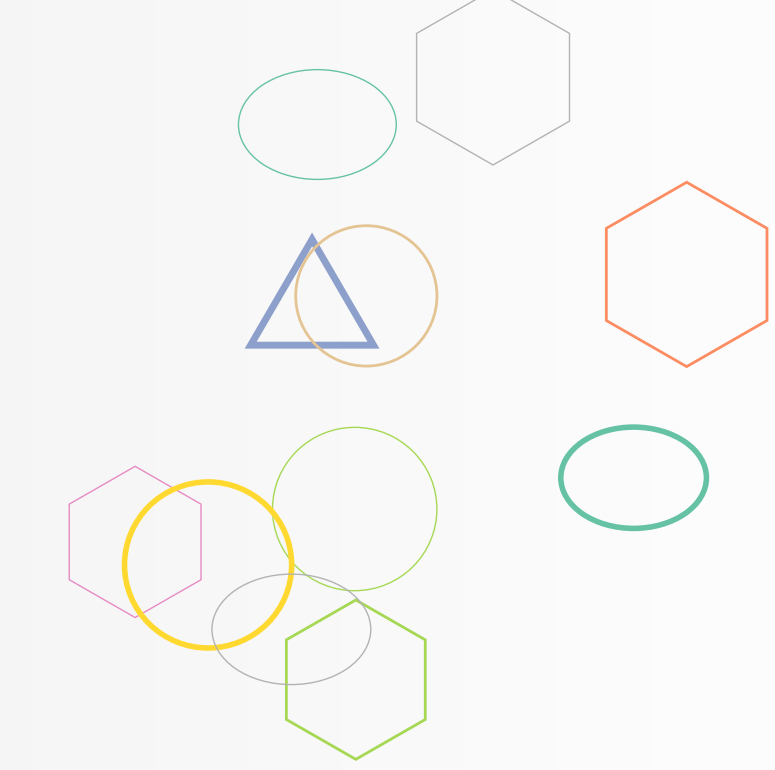[{"shape": "oval", "thickness": 0.5, "radius": 0.51, "center": [0.409, 0.838]}, {"shape": "oval", "thickness": 2, "radius": 0.47, "center": [0.818, 0.38]}, {"shape": "hexagon", "thickness": 1, "radius": 0.6, "center": [0.886, 0.644]}, {"shape": "triangle", "thickness": 2.5, "radius": 0.46, "center": [0.403, 0.597]}, {"shape": "hexagon", "thickness": 0.5, "radius": 0.49, "center": [0.174, 0.296]}, {"shape": "hexagon", "thickness": 1, "radius": 0.52, "center": [0.459, 0.117]}, {"shape": "circle", "thickness": 0.5, "radius": 0.53, "center": [0.458, 0.339]}, {"shape": "circle", "thickness": 2, "radius": 0.54, "center": [0.268, 0.266]}, {"shape": "circle", "thickness": 1, "radius": 0.46, "center": [0.473, 0.616]}, {"shape": "oval", "thickness": 0.5, "radius": 0.51, "center": [0.376, 0.183]}, {"shape": "hexagon", "thickness": 0.5, "radius": 0.57, "center": [0.636, 0.9]}]